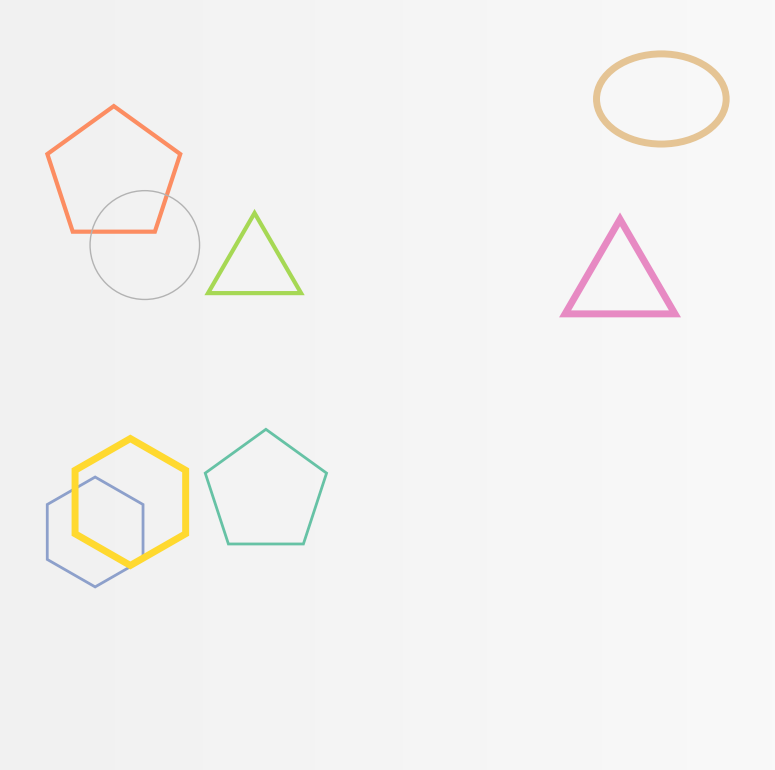[{"shape": "pentagon", "thickness": 1, "radius": 0.41, "center": [0.343, 0.36]}, {"shape": "pentagon", "thickness": 1.5, "radius": 0.45, "center": [0.147, 0.772]}, {"shape": "hexagon", "thickness": 1, "radius": 0.36, "center": [0.123, 0.309]}, {"shape": "triangle", "thickness": 2.5, "radius": 0.41, "center": [0.8, 0.633]}, {"shape": "triangle", "thickness": 1.5, "radius": 0.35, "center": [0.328, 0.654]}, {"shape": "hexagon", "thickness": 2.5, "radius": 0.41, "center": [0.168, 0.348]}, {"shape": "oval", "thickness": 2.5, "radius": 0.42, "center": [0.853, 0.871]}, {"shape": "circle", "thickness": 0.5, "radius": 0.35, "center": [0.187, 0.682]}]